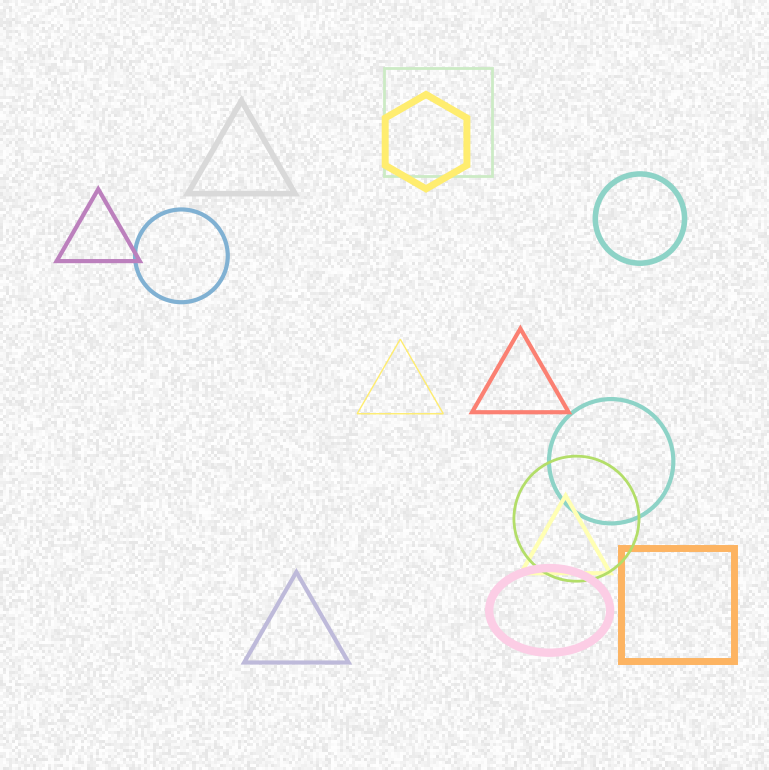[{"shape": "circle", "thickness": 2, "radius": 0.29, "center": [0.831, 0.716]}, {"shape": "circle", "thickness": 1.5, "radius": 0.4, "center": [0.794, 0.401]}, {"shape": "triangle", "thickness": 1.5, "radius": 0.34, "center": [0.735, 0.289]}, {"shape": "triangle", "thickness": 1.5, "radius": 0.39, "center": [0.385, 0.179]}, {"shape": "triangle", "thickness": 1.5, "radius": 0.36, "center": [0.676, 0.501]}, {"shape": "circle", "thickness": 1.5, "radius": 0.3, "center": [0.236, 0.668]}, {"shape": "square", "thickness": 2.5, "radius": 0.37, "center": [0.88, 0.215]}, {"shape": "circle", "thickness": 1, "radius": 0.41, "center": [0.749, 0.326]}, {"shape": "oval", "thickness": 3, "radius": 0.39, "center": [0.714, 0.207]}, {"shape": "triangle", "thickness": 2, "radius": 0.4, "center": [0.314, 0.789]}, {"shape": "triangle", "thickness": 1.5, "radius": 0.31, "center": [0.128, 0.692]}, {"shape": "square", "thickness": 1, "radius": 0.35, "center": [0.569, 0.841]}, {"shape": "triangle", "thickness": 0.5, "radius": 0.32, "center": [0.52, 0.495]}, {"shape": "hexagon", "thickness": 2.5, "radius": 0.31, "center": [0.553, 0.816]}]